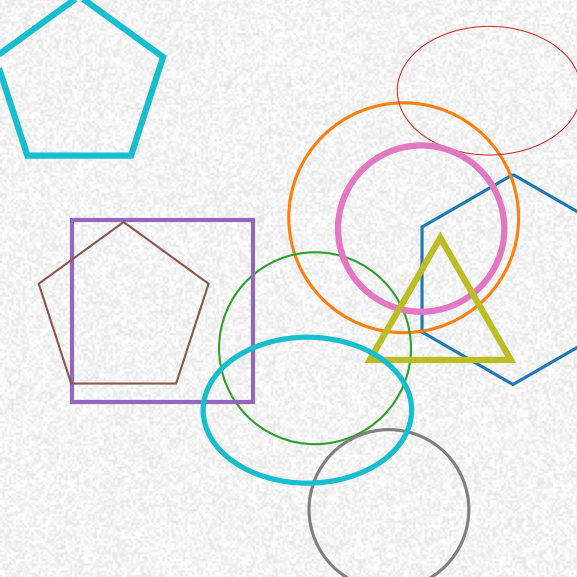[{"shape": "hexagon", "thickness": 1.5, "radius": 0.91, "center": [0.888, 0.515]}, {"shape": "circle", "thickness": 1.5, "radius": 1.0, "center": [0.699, 0.622]}, {"shape": "circle", "thickness": 1, "radius": 0.83, "center": [0.546, 0.396]}, {"shape": "oval", "thickness": 0.5, "radius": 0.8, "center": [0.847, 0.842]}, {"shape": "square", "thickness": 2, "radius": 0.79, "center": [0.281, 0.461]}, {"shape": "pentagon", "thickness": 1, "radius": 0.77, "center": [0.214, 0.46]}, {"shape": "circle", "thickness": 3, "radius": 0.72, "center": [0.729, 0.603]}, {"shape": "circle", "thickness": 1.5, "radius": 0.69, "center": [0.673, 0.117]}, {"shape": "triangle", "thickness": 3, "radius": 0.71, "center": [0.762, 0.446]}, {"shape": "pentagon", "thickness": 3, "radius": 0.76, "center": [0.137, 0.853]}, {"shape": "oval", "thickness": 2.5, "radius": 0.9, "center": [0.532, 0.289]}]